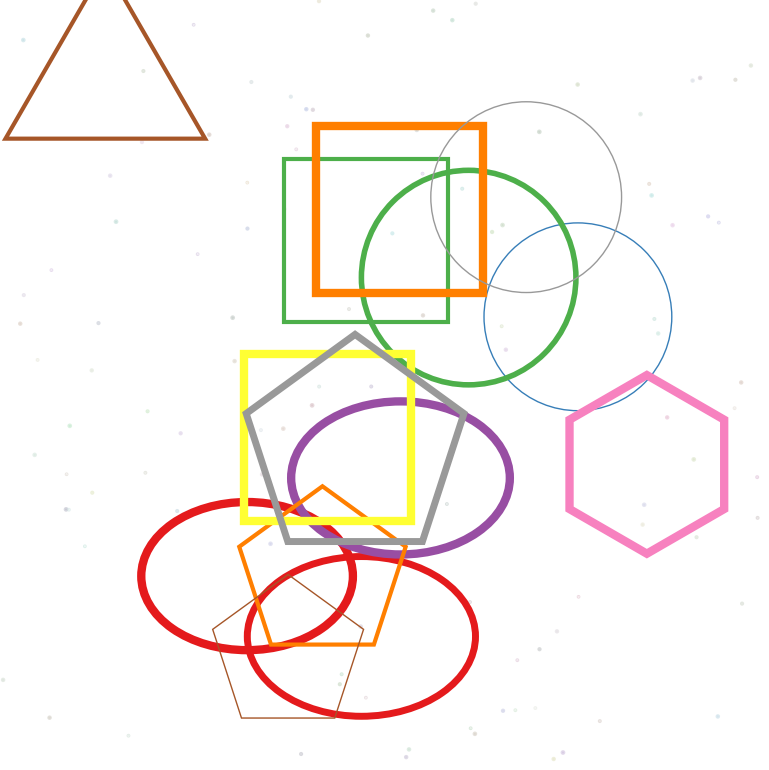[{"shape": "oval", "thickness": 2.5, "radius": 0.74, "center": [0.469, 0.173]}, {"shape": "oval", "thickness": 3, "radius": 0.69, "center": [0.321, 0.252]}, {"shape": "circle", "thickness": 0.5, "radius": 0.61, "center": [0.751, 0.589]}, {"shape": "square", "thickness": 1.5, "radius": 0.53, "center": [0.475, 0.687]}, {"shape": "circle", "thickness": 2, "radius": 0.7, "center": [0.609, 0.64]}, {"shape": "oval", "thickness": 3, "radius": 0.71, "center": [0.52, 0.379]}, {"shape": "pentagon", "thickness": 1.5, "radius": 0.57, "center": [0.419, 0.255]}, {"shape": "square", "thickness": 3, "radius": 0.54, "center": [0.519, 0.728]}, {"shape": "square", "thickness": 3, "radius": 0.54, "center": [0.426, 0.432]}, {"shape": "triangle", "thickness": 1.5, "radius": 0.75, "center": [0.137, 0.895]}, {"shape": "pentagon", "thickness": 0.5, "radius": 0.52, "center": [0.374, 0.151]}, {"shape": "hexagon", "thickness": 3, "radius": 0.58, "center": [0.84, 0.397]}, {"shape": "pentagon", "thickness": 2.5, "radius": 0.74, "center": [0.461, 0.417]}, {"shape": "circle", "thickness": 0.5, "radius": 0.62, "center": [0.683, 0.744]}]